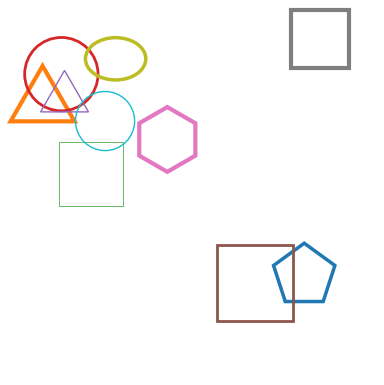[{"shape": "pentagon", "thickness": 2.5, "radius": 0.42, "center": [0.79, 0.285]}, {"shape": "triangle", "thickness": 3, "radius": 0.48, "center": [0.111, 0.733]}, {"shape": "square", "thickness": 0.5, "radius": 0.41, "center": [0.237, 0.548]}, {"shape": "circle", "thickness": 2, "radius": 0.48, "center": [0.159, 0.807]}, {"shape": "triangle", "thickness": 1, "radius": 0.36, "center": [0.168, 0.745]}, {"shape": "square", "thickness": 2, "radius": 0.49, "center": [0.663, 0.266]}, {"shape": "hexagon", "thickness": 3, "radius": 0.42, "center": [0.435, 0.638]}, {"shape": "square", "thickness": 3, "radius": 0.38, "center": [0.831, 0.898]}, {"shape": "oval", "thickness": 2.5, "radius": 0.39, "center": [0.3, 0.847]}, {"shape": "circle", "thickness": 1, "radius": 0.38, "center": [0.273, 0.686]}]